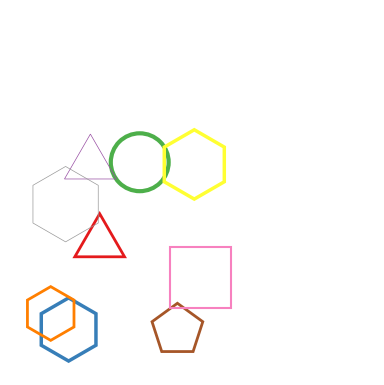[{"shape": "triangle", "thickness": 2, "radius": 0.37, "center": [0.259, 0.37]}, {"shape": "hexagon", "thickness": 2.5, "radius": 0.41, "center": [0.178, 0.144]}, {"shape": "circle", "thickness": 3, "radius": 0.38, "center": [0.363, 0.579]}, {"shape": "triangle", "thickness": 0.5, "radius": 0.39, "center": [0.235, 0.574]}, {"shape": "hexagon", "thickness": 2, "radius": 0.35, "center": [0.132, 0.186]}, {"shape": "hexagon", "thickness": 2.5, "radius": 0.45, "center": [0.505, 0.573]}, {"shape": "pentagon", "thickness": 2, "radius": 0.35, "center": [0.461, 0.143]}, {"shape": "square", "thickness": 1.5, "radius": 0.4, "center": [0.521, 0.28]}, {"shape": "hexagon", "thickness": 0.5, "radius": 0.49, "center": [0.17, 0.47]}]